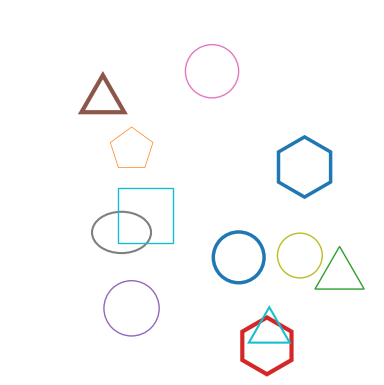[{"shape": "circle", "thickness": 2.5, "radius": 0.33, "center": [0.62, 0.332]}, {"shape": "hexagon", "thickness": 2.5, "radius": 0.39, "center": [0.791, 0.566]}, {"shape": "pentagon", "thickness": 0.5, "radius": 0.29, "center": [0.342, 0.612]}, {"shape": "triangle", "thickness": 1, "radius": 0.37, "center": [0.882, 0.286]}, {"shape": "hexagon", "thickness": 3, "radius": 0.37, "center": [0.693, 0.102]}, {"shape": "circle", "thickness": 1, "radius": 0.36, "center": [0.342, 0.199]}, {"shape": "triangle", "thickness": 3, "radius": 0.32, "center": [0.267, 0.741]}, {"shape": "circle", "thickness": 1, "radius": 0.35, "center": [0.551, 0.815]}, {"shape": "oval", "thickness": 1.5, "radius": 0.38, "center": [0.316, 0.396]}, {"shape": "circle", "thickness": 1, "radius": 0.29, "center": [0.779, 0.336]}, {"shape": "square", "thickness": 1, "radius": 0.36, "center": [0.378, 0.439]}, {"shape": "triangle", "thickness": 1.5, "radius": 0.31, "center": [0.699, 0.141]}]